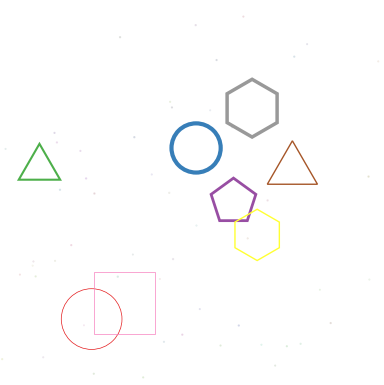[{"shape": "circle", "thickness": 0.5, "radius": 0.39, "center": [0.238, 0.171]}, {"shape": "circle", "thickness": 3, "radius": 0.32, "center": [0.509, 0.616]}, {"shape": "triangle", "thickness": 1.5, "radius": 0.31, "center": [0.102, 0.564]}, {"shape": "pentagon", "thickness": 2, "radius": 0.31, "center": [0.606, 0.476]}, {"shape": "hexagon", "thickness": 1, "radius": 0.33, "center": [0.668, 0.39]}, {"shape": "triangle", "thickness": 1, "radius": 0.38, "center": [0.759, 0.559]}, {"shape": "square", "thickness": 0.5, "radius": 0.4, "center": [0.324, 0.213]}, {"shape": "hexagon", "thickness": 2.5, "radius": 0.37, "center": [0.655, 0.719]}]